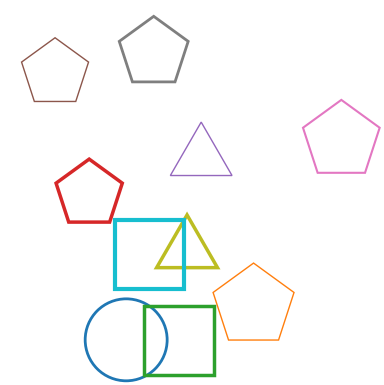[{"shape": "circle", "thickness": 2, "radius": 0.53, "center": [0.328, 0.117]}, {"shape": "pentagon", "thickness": 1, "radius": 0.55, "center": [0.659, 0.206]}, {"shape": "square", "thickness": 2.5, "radius": 0.45, "center": [0.465, 0.116]}, {"shape": "pentagon", "thickness": 2.5, "radius": 0.45, "center": [0.232, 0.496]}, {"shape": "triangle", "thickness": 1, "radius": 0.46, "center": [0.523, 0.59]}, {"shape": "pentagon", "thickness": 1, "radius": 0.46, "center": [0.143, 0.81]}, {"shape": "pentagon", "thickness": 1.5, "radius": 0.52, "center": [0.887, 0.636]}, {"shape": "pentagon", "thickness": 2, "radius": 0.47, "center": [0.399, 0.863]}, {"shape": "triangle", "thickness": 2.5, "radius": 0.46, "center": [0.486, 0.35]}, {"shape": "square", "thickness": 3, "radius": 0.45, "center": [0.388, 0.339]}]